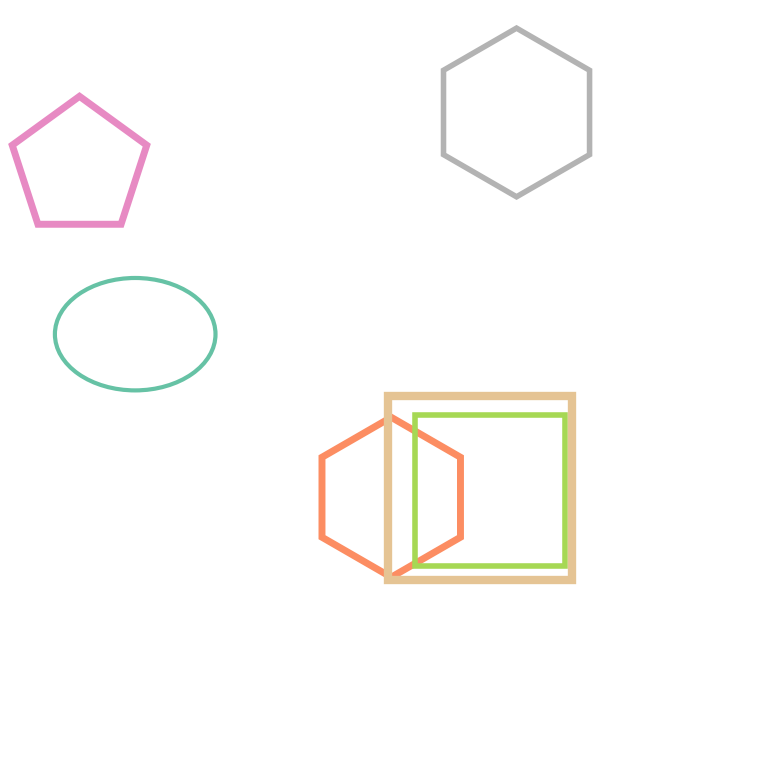[{"shape": "oval", "thickness": 1.5, "radius": 0.52, "center": [0.176, 0.566]}, {"shape": "hexagon", "thickness": 2.5, "radius": 0.52, "center": [0.508, 0.354]}, {"shape": "pentagon", "thickness": 2.5, "radius": 0.46, "center": [0.103, 0.783]}, {"shape": "square", "thickness": 2, "radius": 0.49, "center": [0.637, 0.363]}, {"shape": "square", "thickness": 3, "radius": 0.6, "center": [0.623, 0.366]}, {"shape": "hexagon", "thickness": 2, "radius": 0.55, "center": [0.671, 0.854]}]